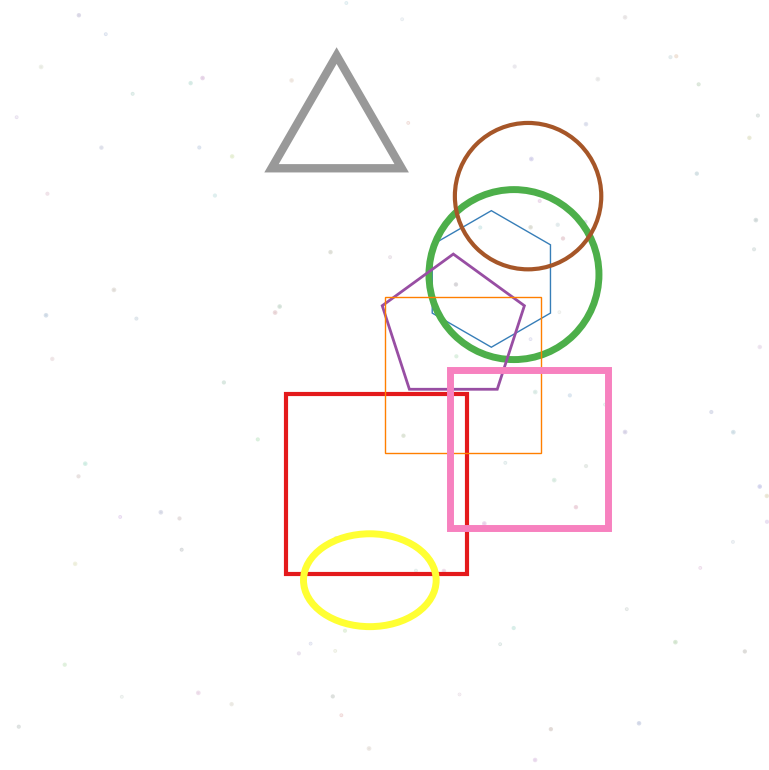[{"shape": "square", "thickness": 1.5, "radius": 0.59, "center": [0.489, 0.372]}, {"shape": "hexagon", "thickness": 0.5, "radius": 0.44, "center": [0.638, 0.638]}, {"shape": "circle", "thickness": 2.5, "radius": 0.55, "center": [0.667, 0.643]}, {"shape": "pentagon", "thickness": 1, "radius": 0.49, "center": [0.589, 0.573]}, {"shape": "square", "thickness": 0.5, "radius": 0.5, "center": [0.601, 0.513]}, {"shape": "oval", "thickness": 2.5, "radius": 0.43, "center": [0.48, 0.246]}, {"shape": "circle", "thickness": 1.5, "radius": 0.48, "center": [0.686, 0.745]}, {"shape": "square", "thickness": 2.5, "radius": 0.51, "center": [0.687, 0.417]}, {"shape": "triangle", "thickness": 3, "radius": 0.49, "center": [0.437, 0.83]}]